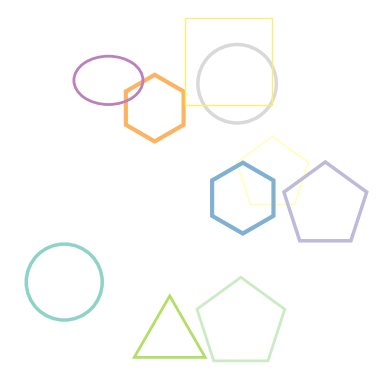[{"shape": "circle", "thickness": 2.5, "radius": 0.49, "center": [0.167, 0.267]}, {"shape": "pentagon", "thickness": 1, "radius": 0.49, "center": [0.708, 0.548]}, {"shape": "pentagon", "thickness": 2.5, "radius": 0.57, "center": [0.845, 0.466]}, {"shape": "hexagon", "thickness": 3, "radius": 0.46, "center": [0.631, 0.485]}, {"shape": "hexagon", "thickness": 3, "radius": 0.43, "center": [0.402, 0.719]}, {"shape": "triangle", "thickness": 2, "radius": 0.53, "center": [0.441, 0.125]}, {"shape": "circle", "thickness": 2.5, "radius": 0.51, "center": [0.616, 0.783]}, {"shape": "oval", "thickness": 2, "radius": 0.45, "center": [0.282, 0.791]}, {"shape": "pentagon", "thickness": 2, "radius": 0.6, "center": [0.626, 0.16]}, {"shape": "square", "thickness": 1, "radius": 0.56, "center": [0.594, 0.84]}]